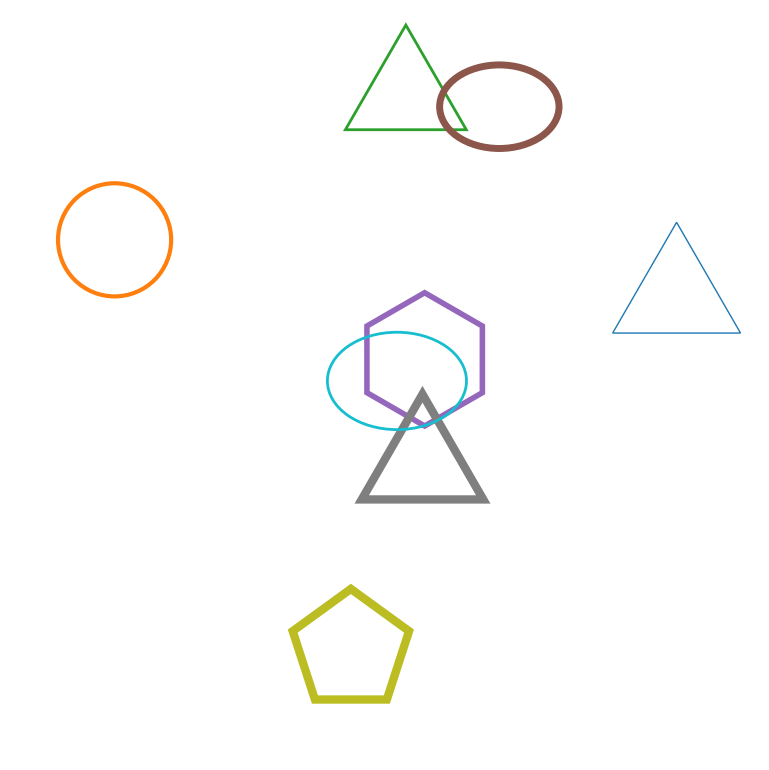[{"shape": "triangle", "thickness": 0.5, "radius": 0.48, "center": [0.879, 0.615]}, {"shape": "circle", "thickness": 1.5, "radius": 0.37, "center": [0.149, 0.689]}, {"shape": "triangle", "thickness": 1, "radius": 0.45, "center": [0.527, 0.877]}, {"shape": "hexagon", "thickness": 2, "radius": 0.43, "center": [0.551, 0.533]}, {"shape": "oval", "thickness": 2.5, "radius": 0.39, "center": [0.648, 0.861]}, {"shape": "triangle", "thickness": 3, "radius": 0.46, "center": [0.549, 0.397]}, {"shape": "pentagon", "thickness": 3, "radius": 0.4, "center": [0.456, 0.156]}, {"shape": "oval", "thickness": 1, "radius": 0.45, "center": [0.516, 0.505]}]